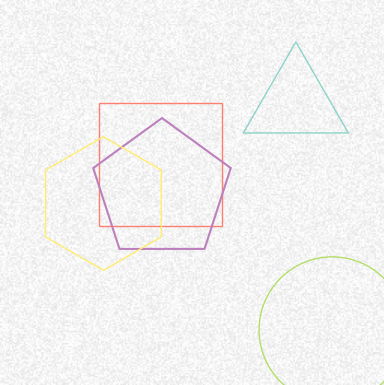[{"shape": "triangle", "thickness": 1, "radius": 0.79, "center": [0.768, 0.733]}, {"shape": "square", "thickness": 1, "radius": 0.8, "center": [0.418, 0.572]}, {"shape": "circle", "thickness": 1, "radius": 0.95, "center": [0.863, 0.143]}, {"shape": "pentagon", "thickness": 1.5, "radius": 0.94, "center": [0.421, 0.505]}, {"shape": "hexagon", "thickness": 1, "radius": 0.87, "center": [0.269, 0.471]}]